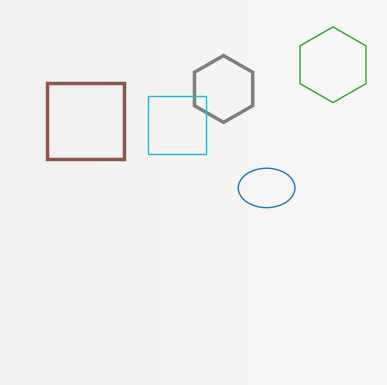[{"shape": "oval", "thickness": 1, "radius": 0.37, "center": [0.688, 0.512]}, {"shape": "hexagon", "thickness": 1, "radius": 0.49, "center": [0.859, 0.832]}, {"shape": "square", "thickness": 2.5, "radius": 0.49, "center": [0.221, 0.685]}, {"shape": "hexagon", "thickness": 2.5, "radius": 0.43, "center": [0.577, 0.769]}, {"shape": "square", "thickness": 1, "radius": 0.38, "center": [0.457, 0.675]}]